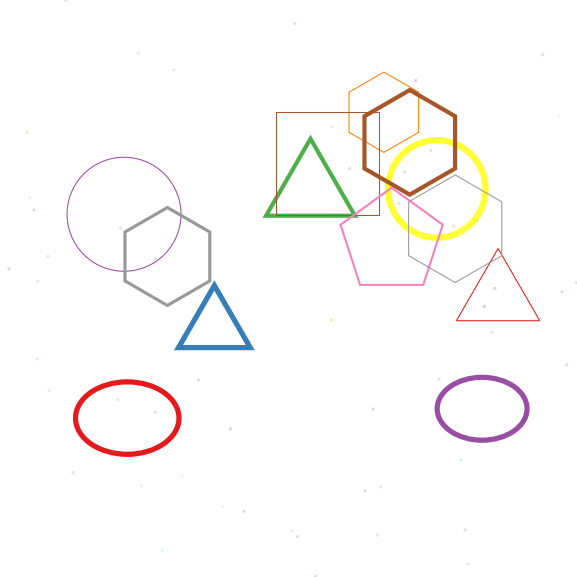[{"shape": "triangle", "thickness": 0.5, "radius": 0.42, "center": [0.862, 0.485]}, {"shape": "oval", "thickness": 2.5, "radius": 0.45, "center": [0.22, 0.275]}, {"shape": "triangle", "thickness": 2.5, "radius": 0.36, "center": [0.371, 0.433]}, {"shape": "triangle", "thickness": 2, "radius": 0.44, "center": [0.538, 0.67]}, {"shape": "oval", "thickness": 2.5, "radius": 0.39, "center": [0.835, 0.291]}, {"shape": "circle", "thickness": 0.5, "radius": 0.49, "center": [0.215, 0.628]}, {"shape": "hexagon", "thickness": 0.5, "radius": 0.35, "center": [0.665, 0.805]}, {"shape": "circle", "thickness": 3, "radius": 0.42, "center": [0.756, 0.672]}, {"shape": "square", "thickness": 0.5, "radius": 0.45, "center": [0.567, 0.716]}, {"shape": "hexagon", "thickness": 2, "radius": 0.45, "center": [0.71, 0.753]}, {"shape": "pentagon", "thickness": 1, "radius": 0.47, "center": [0.678, 0.581]}, {"shape": "hexagon", "thickness": 0.5, "radius": 0.47, "center": [0.788, 0.603]}, {"shape": "hexagon", "thickness": 1.5, "radius": 0.42, "center": [0.29, 0.555]}]